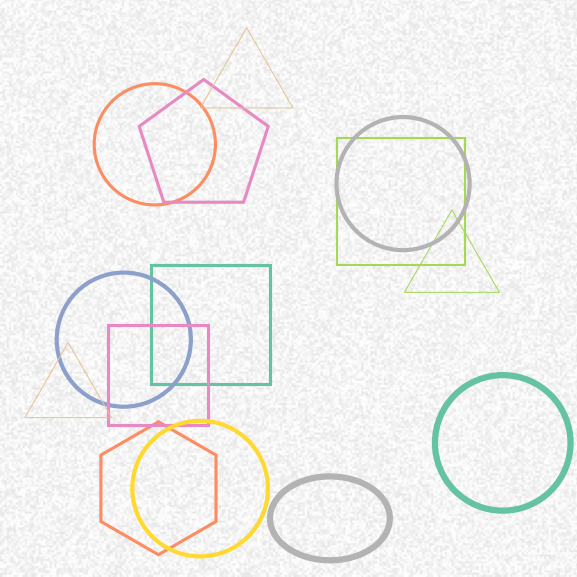[{"shape": "square", "thickness": 1.5, "radius": 0.52, "center": [0.365, 0.438]}, {"shape": "circle", "thickness": 3, "radius": 0.59, "center": [0.871, 0.232]}, {"shape": "hexagon", "thickness": 1.5, "radius": 0.58, "center": [0.274, 0.154]}, {"shape": "circle", "thickness": 1.5, "radius": 0.52, "center": [0.268, 0.749]}, {"shape": "circle", "thickness": 2, "radius": 0.58, "center": [0.214, 0.411]}, {"shape": "pentagon", "thickness": 1.5, "radius": 0.59, "center": [0.353, 0.744]}, {"shape": "square", "thickness": 1.5, "radius": 0.43, "center": [0.274, 0.349]}, {"shape": "triangle", "thickness": 0.5, "radius": 0.48, "center": [0.782, 0.54]}, {"shape": "square", "thickness": 1, "radius": 0.55, "center": [0.694, 0.65]}, {"shape": "circle", "thickness": 2, "radius": 0.59, "center": [0.347, 0.153]}, {"shape": "triangle", "thickness": 0.5, "radius": 0.43, "center": [0.118, 0.319]}, {"shape": "triangle", "thickness": 0.5, "radius": 0.46, "center": [0.427, 0.859]}, {"shape": "circle", "thickness": 2, "radius": 0.58, "center": [0.698, 0.681]}, {"shape": "oval", "thickness": 3, "radius": 0.52, "center": [0.571, 0.102]}]